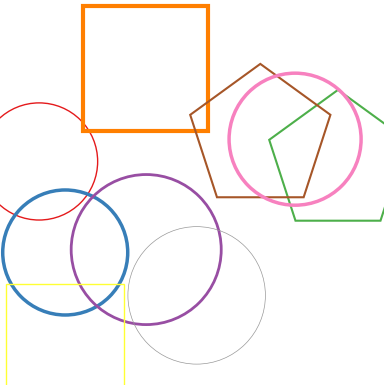[{"shape": "circle", "thickness": 1, "radius": 0.76, "center": [0.102, 0.581]}, {"shape": "circle", "thickness": 2.5, "radius": 0.81, "center": [0.169, 0.344]}, {"shape": "pentagon", "thickness": 1.5, "radius": 0.94, "center": [0.878, 0.579]}, {"shape": "circle", "thickness": 2, "radius": 0.97, "center": [0.38, 0.352]}, {"shape": "square", "thickness": 3, "radius": 0.81, "center": [0.377, 0.823]}, {"shape": "square", "thickness": 1, "radius": 0.77, "center": [0.168, 0.109]}, {"shape": "pentagon", "thickness": 1.5, "radius": 0.96, "center": [0.676, 0.643]}, {"shape": "circle", "thickness": 2.5, "radius": 0.86, "center": [0.766, 0.638]}, {"shape": "circle", "thickness": 0.5, "radius": 0.89, "center": [0.511, 0.233]}]